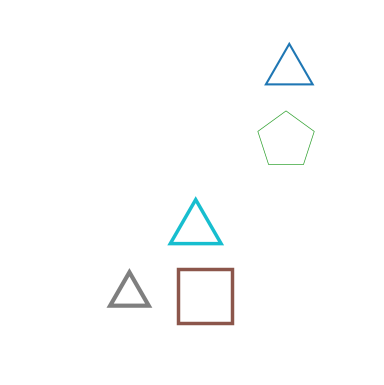[{"shape": "triangle", "thickness": 1.5, "radius": 0.35, "center": [0.751, 0.816]}, {"shape": "pentagon", "thickness": 0.5, "radius": 0.39, "center": [0.743, 0.635]}, {"shape": "square", "thickness": 2.5, "radius": 0.35, "center": [0.532, 0.23]}, {"shape": "triangle", "thickness": 3, "radius": 0.29, "center": [0.336, 0.235]}, {"shape": "triangle", "thickness": 2.5, "radius": 0.38, "center": [0.508, 0.405]}]